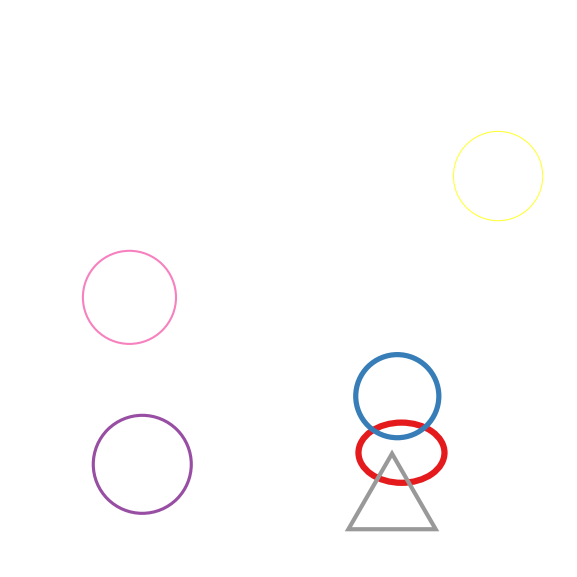[{"shape": "oval", "thickness": 3, "radius": 0.37, "center": [0.695, 0.215]}, {"shape": "circle", "thickness": 2.5, "radius": 0.36, "center": [0.688, 0.313]}, {"shape": "circle", "thickness": 1.5, "radius": 0.42, "center": [0.246, 0.195]}, {"shape": "circle", "thickness": 0.5, "radius": 0.39, "center": [0.862, 0.694]}, {"shape": "circle", "thickness": 1, "radius": 0.4, "center": [0.224, 0.484]}, {"shape": "triangle", "thickness": 2, "radius": 0.44, "center": [0.679, 0.126]}]